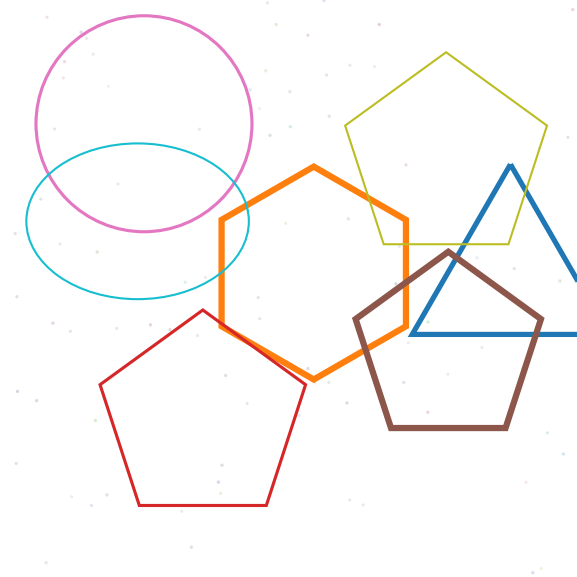[{"shape": "triangle", "thickness": 2.5, "radius": 0.98, "center": [0.884, 0.518]}, {"shape": "hexagon", "thickness": 3, "radius": 0.92, "center": [0.543, 0.526]}, {"shape": "pentagon", "thickness": 1.5, "radius": 0.94, "center": [0.351, 0.275]}, {"shape": "pentagon", "thickness": 3, "radius": 0.84, "center": [0.776, 0.394]}, {"shape": "circle", "thickness": 1.5, "radius": 0.93, "center": [0.249, 0.785]}, {"shape": "pentagon", "thickness": 1, "radius": 0.92, "center": [0.772, 0.725]}, {"shape": "oval", "thickness": 1, "radius": 0.96, "center": [0.238, 0.616]}]